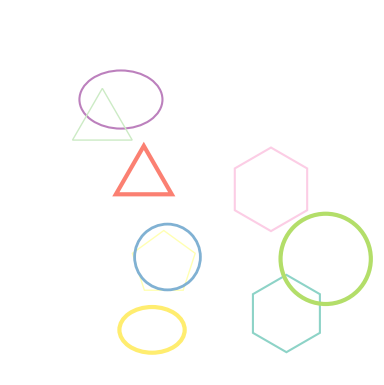[{"shape": "hexagon", "thickness": 1.5, "radius": 0.5, "center": [0.744, 0.186]}, {"shape": "pentagon", "thickness": 1, "radius": 0.43, "center": [0.425, 0.316]}, {"shape": "triangle", "thickness": 3, "radius": 0.42, "center": [0.374, 0.537]}, {"shape": "circle", "thickness": 2, "radius": 0.43, "center": [0.435, 0.332]}, {"shape": "circle", "thickness": 3, "radius": 0.59, "center": [0.846, 0.328]}, {"shape": "hexagon", "thickness": 1.5, "radius": 0.54, "center": [0.704, 0.508]}, {"shape": "oval", "thickness": 1.5, "radius": 0.54, "center": [0.314, 0.741]}, {"shape": "triangle", "thickness": 1, "radius": 0.45, "center": [0.266, 0.681]}, {"shape": "oval", "thickness": 3, "radius": 0.42, "center": [0.395, 0.143]}]